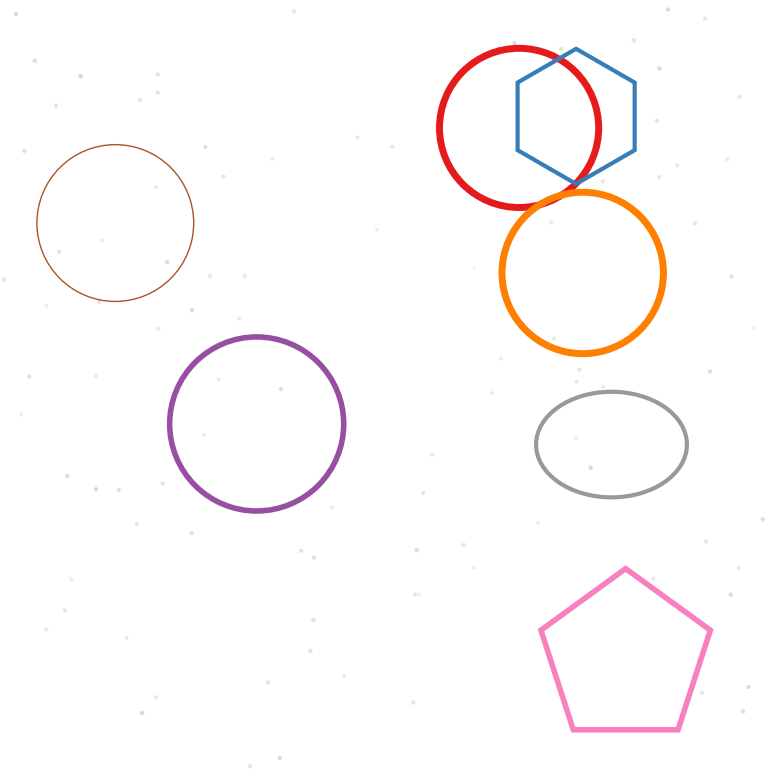[{"shape": "circle", "thickness": 2.5, "radius": 0.52, "center": [0.674, 0.834]}, {"shape": "hexagon", "thickness": 1.5, "radius": 0.44, "center": [0.748, 0.849]}, {"shape": "circle", "thickness": 2, "radius": 0.57, "center": [0.333, 0.449]}, {"shape": "circle", "thickness": 2.5, "radius": 0.52, "center": [0.757, 0.645]}, {"shape": "circle", "thickness": 0.5, "radius": 0.51, "center": [0.15, 0.71]}, {"shape": "pentagon", "thickness": 2, "radius": 0.58, "center": [0.813, 0.146]}, {"shape": "oval", "thickness": 1.5, "radius": 0.49, "center": [0.794, 0.423]}]